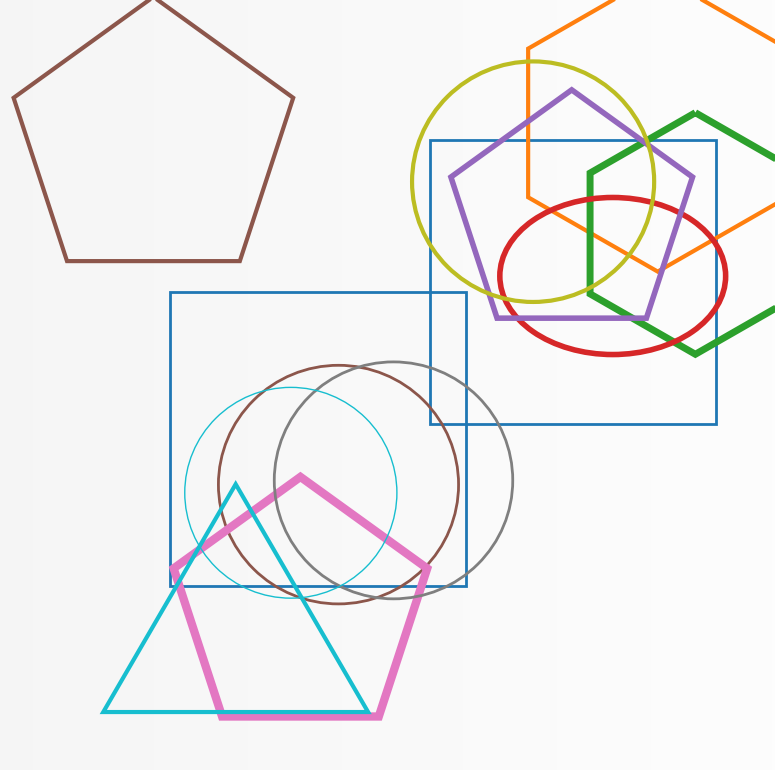[{"shape": "square", "thickness": 1, "radius": 0.92, "center": [0.74, 0.634]}, {"shape": "square", "thickness": 1, "radius": 0.96, "center": [0.41, 0.43]}, {"shape": "hexagon", "thickness": 1.5, "radius": 0.97, "center": [0.849, 0.84]}, {"shape": "hexagon", "thickness": 2.5, "radius": 0.78, "center": [0.897, 0.697]}, {"shape": "oval", "thickness": 2, "radius": 0.73, "center": [0.791, 0.642]}, {"shape": "pentagon", "thickness": 2, "radius": 0.82, "center": [0.738, 0.719]}, {"shape": "pentagon", "thickness": 1.5, "radius": 0.95, "center": [0.198, 0.814]}, {"shape": "circle", "thickness": 1, "radius": 0.77, "center": [0.437, 0.371]}, {"shape": "pentagon", "thickness": 3, "radius": 0.86, "center": [0.388, 0.209]}, {"shape": "circle", "thickness": 1, "radius": 0.77, "center": [0.508, 0.376]}, {"shape": "circle", "thickness": 1.5, "radius": 0.78, "center": [0.688, 0.764]}, {"shape": "triangle", "thickness": 1.5, "radius": 0.99, "center": [0.304, 0.174]}, {"shape": "circle", "thickness": 0.5, "radius": 0.68, "center": [0.375, 0.36]}]